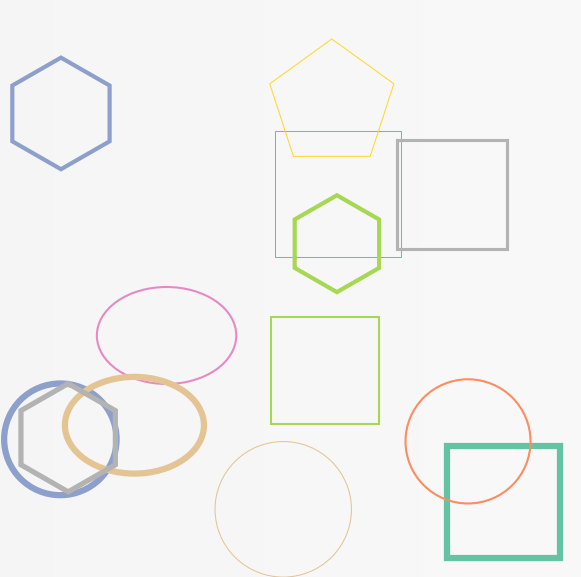[{"shape": "square", "thickness": 0.5, "radius": 0.54, "center": [0.582, 0.663]}, {"shape": "square", "thickness": 3, "radius": 0.48, "center": [0.866, 0.13]}, {"shape": "circle", "thickness": 1, "radius": 0.54, "center": [0.805, 0.235]}, {"shape": "hexagon", "thickness": 2, "radius": 0.48, "center": [0.105, 0.803]}, {"shape": "circle", "thickness": 3, "radius": 0.48, "center": [0.104, 0.238]}, {"shape": "oval", "thickness": 1, "radius": 0.6, "center": [0.287, 0.418]}, {"shape": "square", "thickness": 1, "radius": 0.46, "center": [0.56, 0.357]}, {"shape": "hexagon", "thickness": 2, "radius": 0.42, "center": [0.58, 0.577]}, {"shape": "pentagon", "thickness": 0.5, "radius": 0.56, "center": [0.571, 0.819]}, {"shape": "circle", "thickness": 0.5, "radius": 0.59, "center": [0.487, 0.117]}, {"shape": "oval", "thickness": 3, "radius": 0.6, "center": [0.231, 0.263]}, {"shape": "square", "thickness": 1.5, "radius": 0.47, "center": [0.777, 0.662]}, {"shape": "hexagon", "thickness": 2.5, "radius": 0.47, "center": [0.117, 0.241]}]